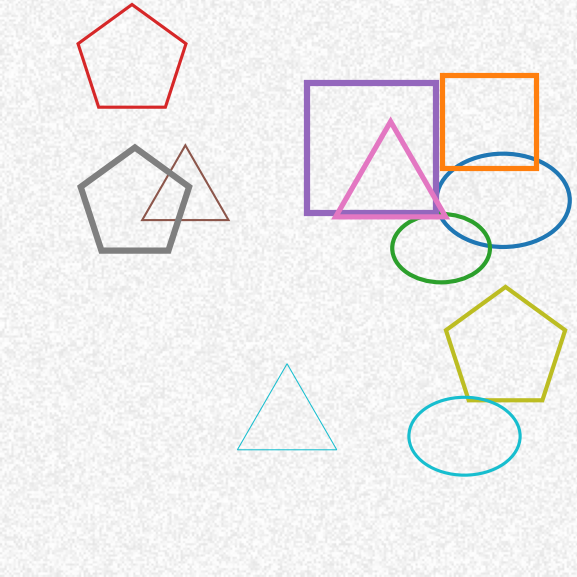[{"shape": "oval", "thickness": 2, "radius": 0.58, "center": [0.871, 0.652]}, {"shape": "square", "thickness": 2.5, "radius": 0.4, "center": [0.847, 0.789]}, {"shape": "oval", "thickness": 2, "radius": 0.42, "center": [0.764, 0.569]}, {"shape": "pentagon", "thickness": 1.5, "radius": 0.49, "center": [0.229, 0.893]}, {"shape": "square", "thickness": 3, "radius": 0.56, "center": [0.643, 0.743]}, {"shape": "triangle", "thickness": 1, "radius": 0.43, "center": [0.321, 0.661]}, {"shape": "triangle", "thickness": 2.5, "radius": 0.55, "center": [0.676, 0.679]}, {"shape": "pentagon", "thickness": 3, "radius": 0.49, "center": [0.234, 0.645]}, {"shape": "pentagon", "thickness": 2, "radius": 0.54, "center": [0.875, 0.394]}, {"shape": "oval", "thickness": 1.5, "radius": 0.48, "center": [0.804, 0.244]}, {"shape": "triangle", "thickness": 0.5, "radius": 0.5, "center": [0.497, 0.27]}]